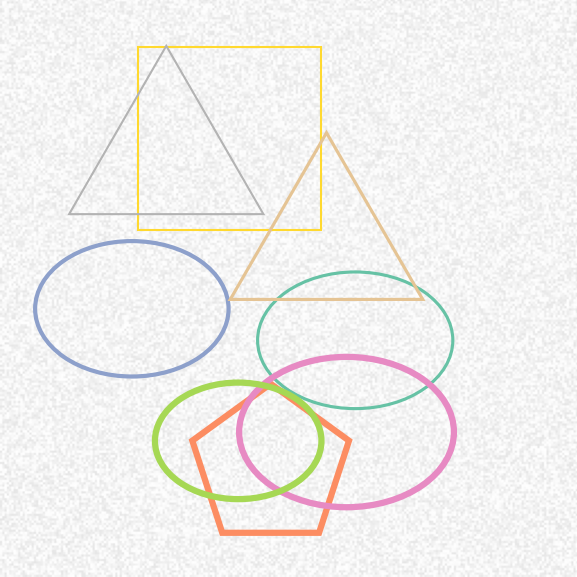[{"shape": "oval", "thickness": 1.5, "radius": 0.85, "center": [0.615, 0.41]}, {"shape": "pentagon", "thickness": 3, "radius": 0.71, "center": [0.469, 0.192]}, {"shape": "oval", "thickness": 2, "radius": 0.84, "center": [0.228, 0.464]}, {"shape": "oval", "thickness": 3, "radius": 0.93, "center": [0.6, 0.251]}, {"shape": "oval", "thickness": 3, "radius": 0.72, "center": [0.412, 0.236]}, {"shape": "square", "thickness": 1, "radius": 0.79, "center": [0.398, 0.76]}, {"shape": "triangle", "thickness": 1.5, "radius": 0.96, "center": [0.565, 0.577]}, {"shape": "triangle", "thickness": 1, "radius": 0.97, "center": [0.288, 0.725]}]